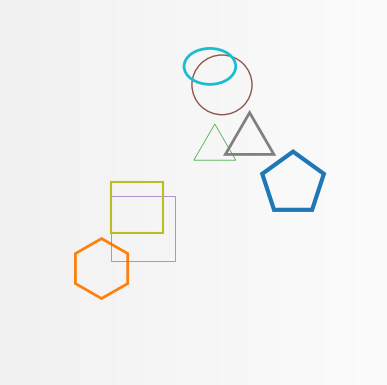[{"shape": "pentagon", "thickness": 3, "radius": 0.42, "center": [0.756, 0.523]}, {"shape": "hexagon", "thickness": 2, "radius": 0.39, "center": [0.262, 0.302]}, {"shape": "triangle", "thickness": 0.5, "radius": 0.31, "center": [0.554, 0.615]}, {"shape": "square", "thickness": 0.5, "radius": 0.42, "center": [0.369, 0.407]}, {"shape": "circle", "thickness": 1, "radius": 0.39, "center": [0.573, 0.78]}, {"shape": "triangle", "thickness": 2, "radius": 0.36, "center": [0.644, 0.635]}, {"shape": "square", "thickness": 1.5, "radius": 0.33, "center": [0.353, 0.46]}, {"shape": "oval", "thickness": 2, "radius": 0.33, "center": [0.542, 0.828]}]